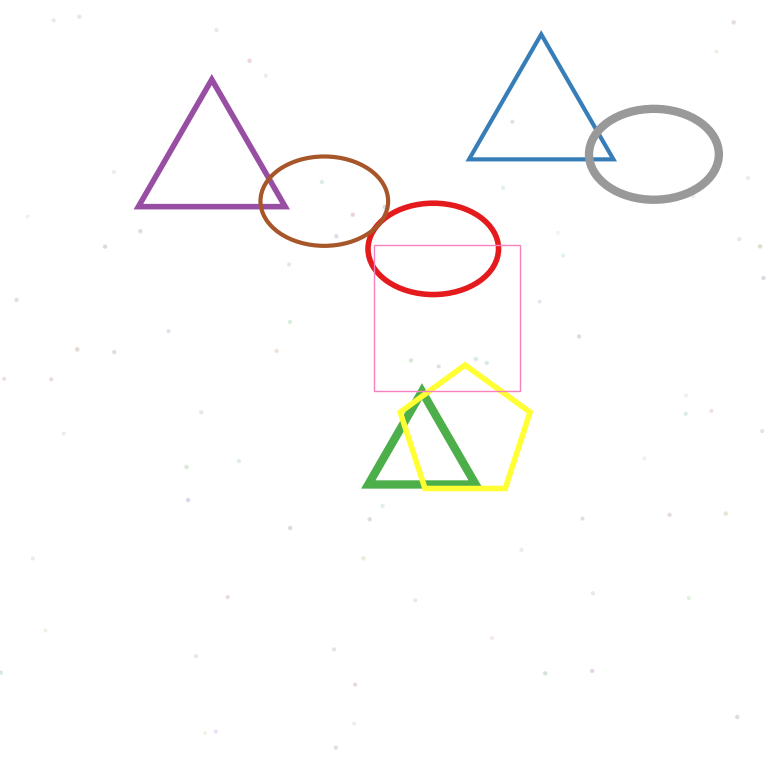[{"shape": "oval", "thickness": 2, "radius": 0.42, "center": [0.563, 0.677]}, {"shape": "triangle", "thickness": 1.5, "radius": 0.54, "center": [0.703, 0.847]}, {"shape": "triangle", "thickness": 3, "radius": 0.4, "center": [0.548, 0.411]}, {"shape": "triangle", "thickness": 2, "radius": 0.55, "center": [0.275, 0.787]}, {"shape": "pentagon", "thickness": 2, "radius": 0.44, "center": [0.604, 0.437]}, {"shape": "oval", "thickness": 1.5, "radius": 0.41, "center": [0.421, 0.739]}, {"shape": "square", "thickness": 0.5, "radius": 0.48, "center": [0.581, 0.587]}, {"shape": "oval", "thickness": 3, "radius": 0.42, "center": [0.849, 0.8]}]